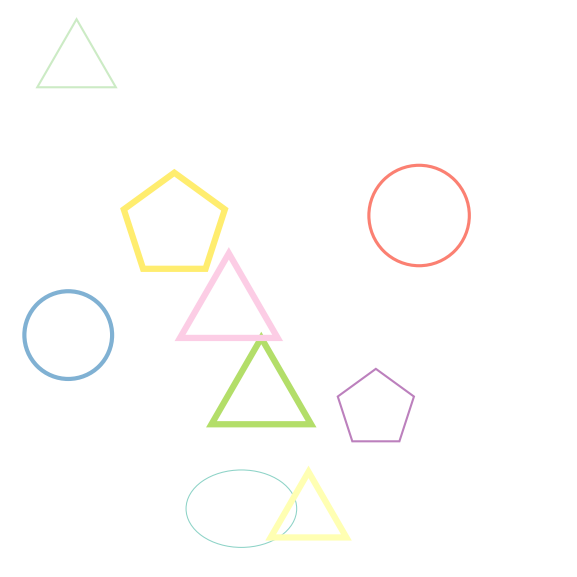[{"shape": "oval", "thickness": 0.5, "radius": 0.48, "center": [0.418, 0.118]}, {"shape": "triangle", "thickness": 3, "radius": 0.38, "center": [0.534, 0.106]}, {"shape": "circle", "thickness": 1.5, "radius": 0.43, "center": [0.726, 0.626]}, {"shape": "circle", "thickness": 2, "radius": 0.38, "center": [0.118, 0.419]}, {"shape": "triangle", "thickness": 3, "radius": 0.5, "center": [0.452, 0.314]}, {"shape": "triangle", "thickness": 3, "radius": 0.49, "center": [0.396, 0.463]}, {"shape": "pentagon", "thickness": 1, "radius": 0.35, "center": [0.651, 0.291]}, {"shape": "triangle", "thickness": 1, "radius": 0.39, "center": [0.133, 0.887]}, {"shape": "pentagon", "thickness": 3, "radius": 0.46, "center": [0.302, 0.608]}]